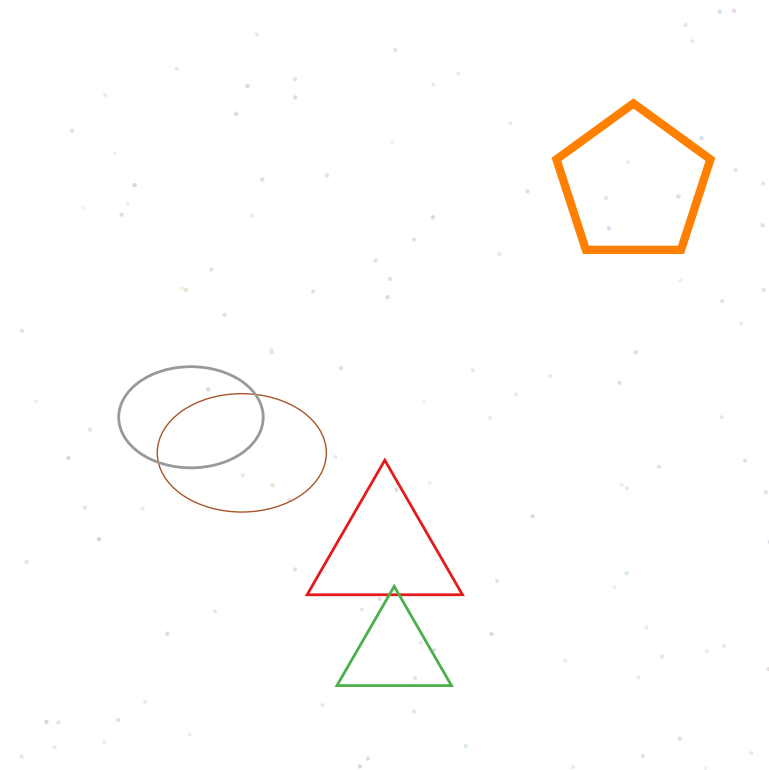[{"shape": "triangle", "thickness": 1, "radius": 0.58, "center": [0.5, 0.286]}, {"shape": "triangle", "thickness": 1, "radius": 0.43, "center": [0.512, 0.153]}, {"shape": "pentagon", "thickness": 3, "radius": 0.53, "center": [0.823, 0.761]}, {"shape": "oval", "thickness": 0.5, "radius": 0.55, "center": [0.314, 0.412]}, {"shape": "oval", "thickness": 1, "radius": 0.47, "center": [0.248, 0.458]}]